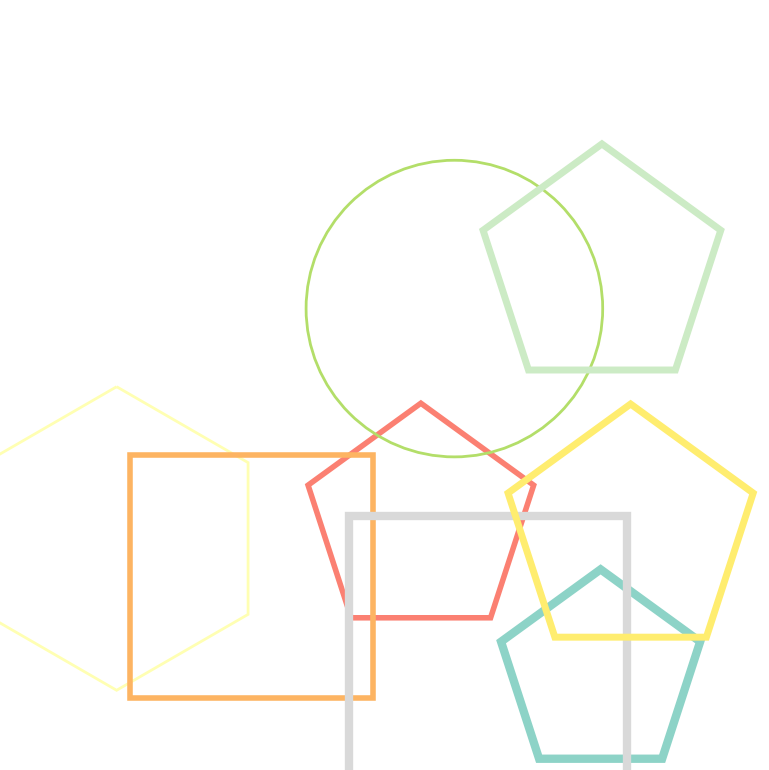[{"shape": "pentagon", "thickness": 3, "radius": 0.68, "center": [0.78, 0.125]}, {"shape": "hexagon", "thickness": 1, "radius": 0.99, "center": [0.151, 0.301]}, {"shape": "pentagon", "thickness": 2, "radius": 0.77, "center": [0.547, 0.322]}, {"shape": "square", "thickness": 2, "radius": 0.79, "center": [0.327, 0.251]}, {"shape": "circle", "thickness": 1, "radius": 0.96, "center": [0.59, 0.599]}, {"shape": "square", "thickness": 3, "radius": 0.9, "center": [0.634, 0.15]}, {"shape": "pentagon", "thickness": 2.5, "radius": 0.81, "center": [0.782, 0.651]}, {"shape": "pentagon", "thickness": 2.5, "radius": 0.84, "center": [0.819, 0.308]}]